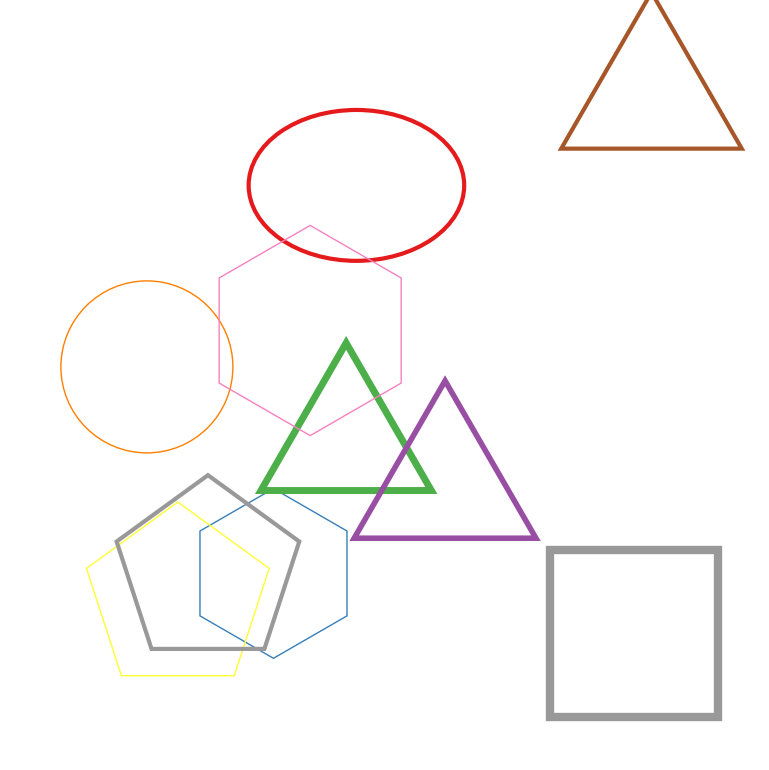[{"shape": "oval", "thickness": 1.5, "radius": 0.7, "center": [0.463, 0.759]}, {"shape": "hexagon", "thickness": 0.5, "radius": 0.55, "center": [0.355, 0.255]}, {"shape": "triangle", "thickness": 2.5, "radius": 0.64, "center": [0.45, 0.427]}, {"shape": "triangle", "thickness": 2, "radius": 0.68, "center": [0.578, 0.369]}, {"shape": "circle", "thickness": 0.5, "radius": 0.56, "center": [0.191, 0.524]}, {"shape": "pentagon", "thickness": 0.5, "radius": 0.62, "center": [0.231, 0.223]}, {"shape": "triangle", "thickness": 1.5, "radius": 0.68, "center": [0.846, 0.875]}, {"shape": "hexagon", "thickness": 0.5, "radius": 0.68, "center": [0.403, 0.571]}, {"shape": "pentagon", "thickness": 1.5, "radius": 0.62, "center": [0.27, 0.258]}, {"shape": "square", "thickness": 3, "radius": 0.54, "center": [0.824, 0.177]}]